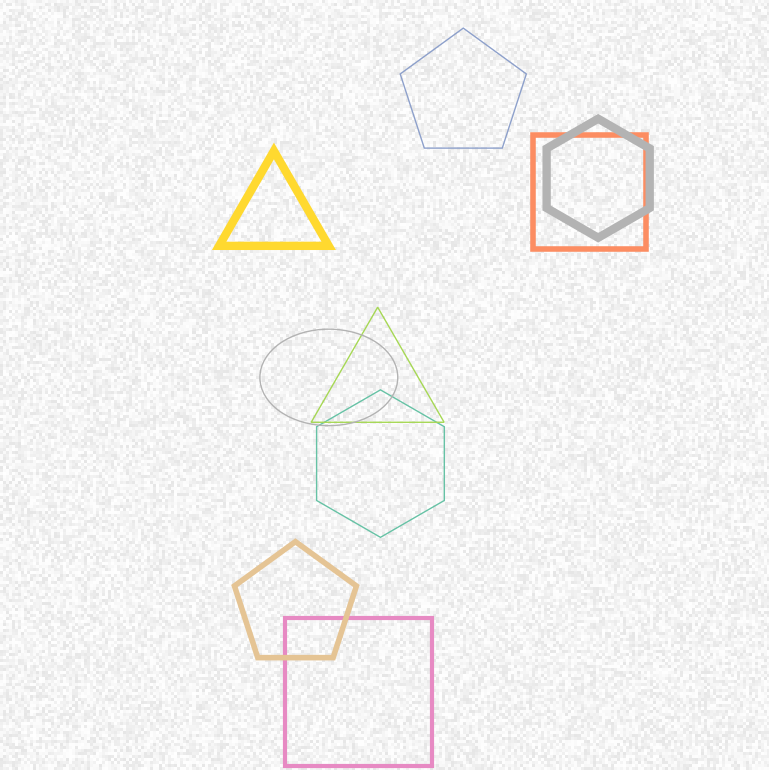[{"shape": "hexagon", "thickness": 0.5, "radius": 0.48, "center": [0.494, 0.398]}, {"shape": "square", "thickness": 2, "radius": 0.37, "center": [0.766, 0.751]}, {"shape": "pentagon", "thickness": 0.5, "radius": 0.43, "center": [0.602, 0.877]}, {"shape": "square", "thickness": 1.5, "radius": 0.48, "center": [0.466, 0.101]}, {"shape": "triangle", "thickness": 0.5, "radius": 0.5, "center": [0.49, 0.501]}, {"shape": "triangle", "thickness": 3, "radius": 0.41, "center": [0.356, 0.722]}, {"shape": "pentagon", "thickness": 2, "radius": 0.42, "center": [0.384, 0.213]}, {"shape": "oval", "thickness": 0.5, "radius": 0.45, "center": [0.427, 0.51]}, {"shape": "hexagon", "thickness": 3, "radius": 0.39, "center": [0.777, 0.769]}]